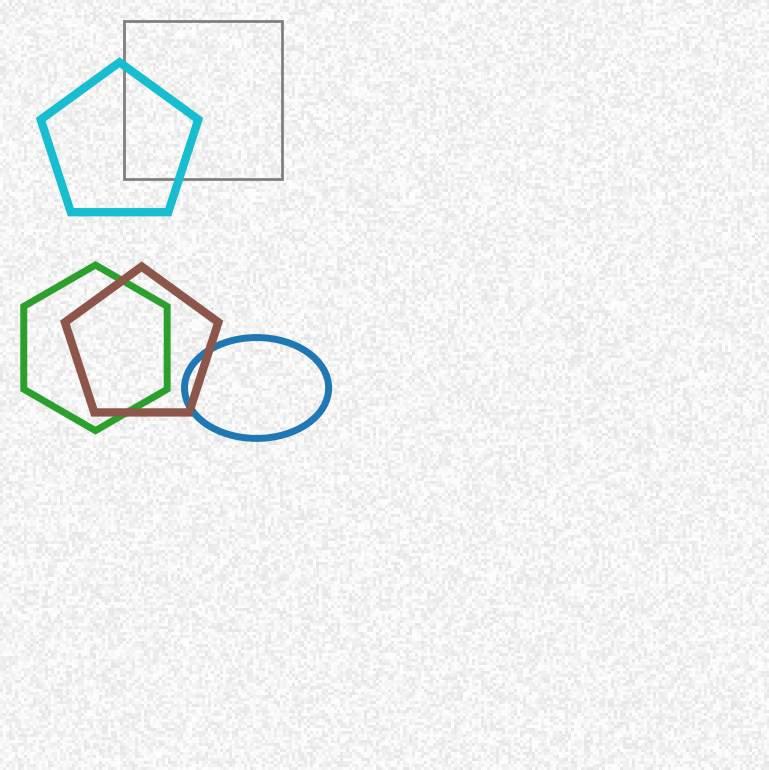[{"shape": "oval", "thickness": 2.5, "radius": 0.47, "center": [0.333, 0.496]}, {"shape": "hexagon", "thickness": 2.5, "radius": 0.54, "center": [0.124, 0.548]}, {"shape": "pentagon", "thickness": 3, "radius": 0.52, "center": [0.184, 0.549]}, {"shape": "square", "thickness": 1, "radius": 0.51, "center": [0.264, 0.87]}, {"shape": "pentagon", "thickness": 3, "radius": 0.54, "center": [0.155, 0.811]}]